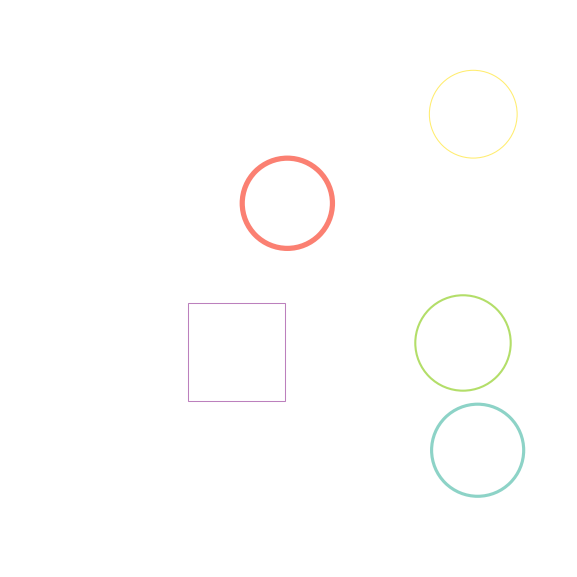[{"shape": "circle", "thickness": 1.5, "radius": 0.4, "center": [0.827, 0.22]}, {"shape": "circle", "thickness": 2.5, "radius": 0.39, "center": [0.498, 0.647]}, {"shape": "circle", "thickness": 1, "radius": 0.41, "center": [0.802, 0.405]}, {"shape": "square", "thickness": 0.5, "radius": 0.42, "center": [0.409, 0.389]}, {"shape": "circle", "thickness": 0.5, "radius": 0.38, "center": [0.819, 0.801]}]